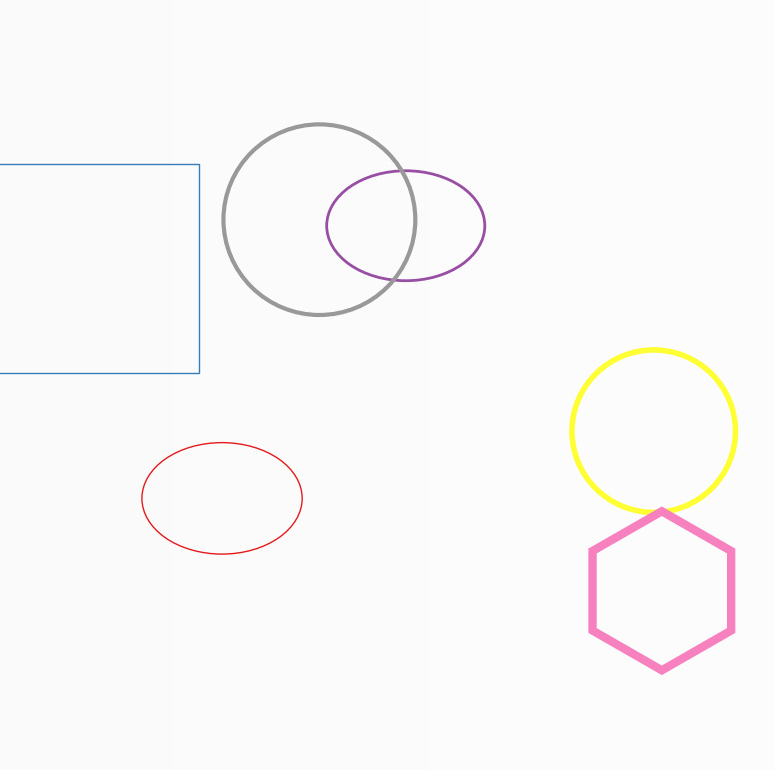[{"shape": "oval", "thickness": 0.5, "radius": 0.52, "center": [0.287, 0.353]}, {"shape": "square", "thickness": 0.5, "radius": 0.68, "center": [0.121, 0.652]}, {"shape": "oval", "thickness": 1, "radius": 0.51, "center": [0.524, 0.707]}, {"shape": "circle", "thickness": 2, "radius": 0.53, "center": [0.843, 0.44]}, {"shape": "hexagon", "thickness": 3, "radius": 0.52, "center": [0.854, 0.233]}, {"shape": "circle", "thickness": 1.5, "radius": 0.62, "center": [0.412, 0.715]}]